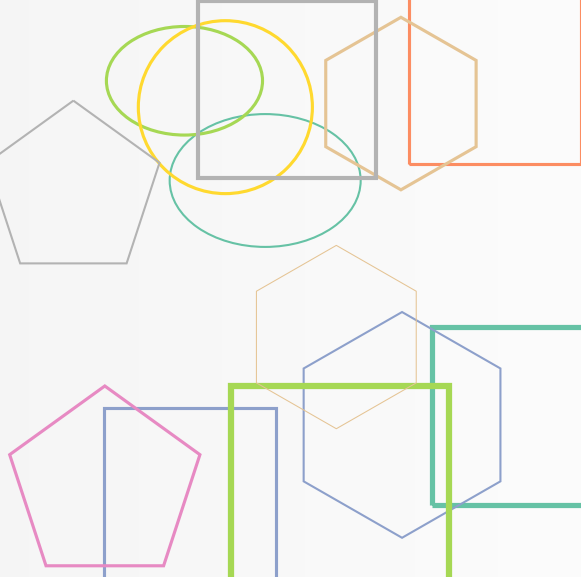[{"shape": "oval", "thickness": 1, "radius": 0.82, "center": [0.456, 0.687]}, {"shape": "square", "thickness": 2.5, "radius": 0.77, "center": [0.897, 0.279]}, {"shape": "square", "thickness": 1.5, "radius": 0.74, "center": [0.851, 0.864]}, {"shape": "hexagon", "thickness": 1, "radius": 0.98, "center": [0.692, 0.263]}, {"shape": "square", "thickness": 1.5, "radius": 0.74, "center": [0.327, 0.146]}, {"shape": "pentagon", "thickness": 1.5, "radius": 0.86, "center": [0.18, 0.159]}, {"shape": "oval", "thickness": 1.5, "radius": 0.67, "center": [0.317, 0.859]}, {"shape": "square", "thickness": 3, "radius": 0.94, "center": [0.585, 0.143]}, {"shape": "circle", "thickness": 1.5, "radius": 0.75, "center": [0.388, 0.814]}, {"shape": "hexagon", "thickness": 1.5, "radius": 0.75, "center": [0.69, 0.82]}, {"shape": "hexagon", "thickness": 0.5, "radius": 0.79, "center": [0.579, 0.415]}, {"shape": "square", "thickness": 2, "radius": 0.77, "center": [0.494, 0.844]}, {"shape": "pentagon", "thickness": 1, "radius": 0.78, "center": [0.126, 0.669]}]